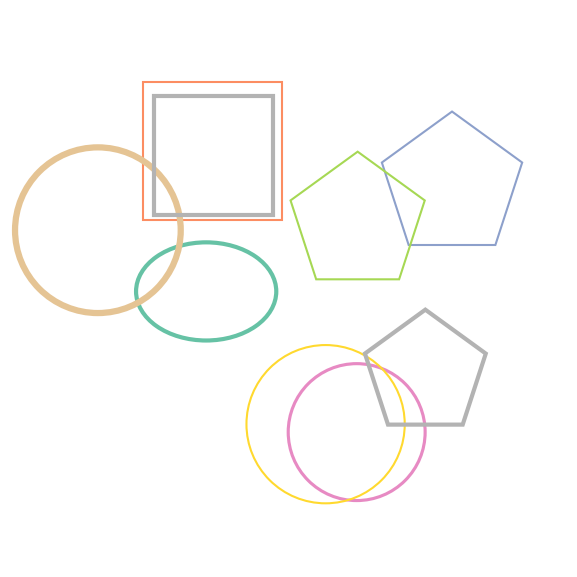[{"shape": "oval", "thickness": 2, "radius": 0.61, "center": [0.357, 0.495]}, {"shape": "square", "thickness": 1, "radius": 0.6, "center": [0.368, 0.737]}, {"shape": "pentagon", "thickness": 1, "radius": 0.64, "center": [0.783, 0.678]}, {"shape": "circle", "thickness": 1.5, "radius": 0.59, "center": [0.618, 0.251]}, {"shape": "pentagon", "thickness": 1, "radius": 0.61, "center": [0.619, 0.614]}, {"shape": "circle", "thickness": 1, "radius": 0.69, "center": [0.564, 0.265]}, {"shape": "circle", "thickness": 3, "radius": 0.72, "center": [0.169, 0.601]}, {"shape": "pentagon", "thickness": 2, "radius": 0.55, "center": [0.737, 0.353]}, {"shape": "square", "thickness": 2, "radius": 0.52, "center": [0.37, 0.729]}]